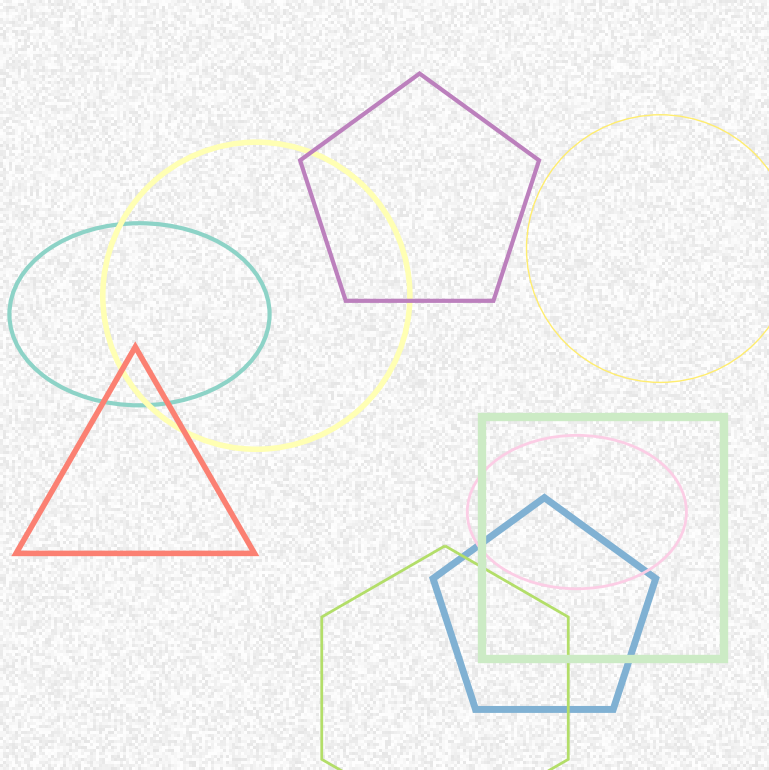[{"shape": "oval", "thickness": 1.5, "radius": 0.84, "center": [0.181, 0.592]}, {"shape": "circle", "thickness": 2, "radius": 1.0, "center": [0.333, 0.616]}, {"shape": "triangle", "thickness": 2, "radius": 0.89, "center": [0.176, 0.371]}, {"shape": "pentagon", "thickness": 2.5, "radius": 0.76, "center": [0.707, 0.202]}, {"shape": "hexagon", "thickness": 1, "radius": 0.92, "center": [0.578, 0.106]}, {"shape": "oval", "thickness": 1, "radius": 0.71, "center": [0.749, 0.335]}, {"shape": "pentagon", "thickness": 1.5, "radius": 0.82, "center": [0.545, 0.741]}, {"shape": "square", "thickness": 3, "radius": 0.78, "center": [0.783, 0.301]}, {"shape": "circle", "thickness": 0.5, "radius": 0.87, "center": [0.858, 0.677]}]